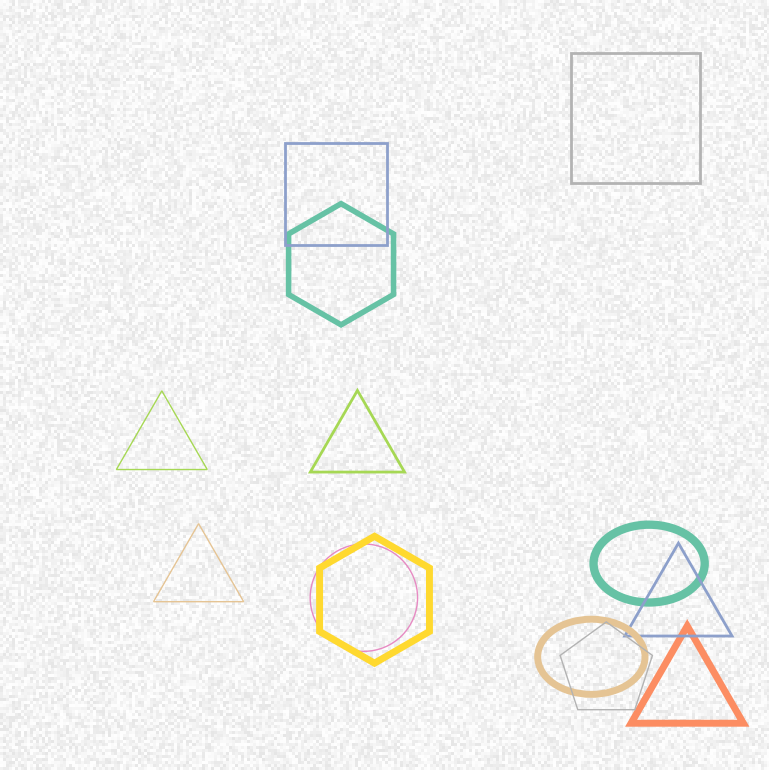[{"shape": "hexagon", "thickness": 2, "radius": 0.39, "center": [0.443, 0.657]}, {"shape": "oval", "thickness": 3, "radius": 0.36, "center": [0.843, 0.268]}, {"shape": "triangle", "thickness": 2.5, "radius": 0.42, "center": [0.893, 0.103]}, {"shape": "square", "thickness": 1, "radius": 0.33, "center": [0.437, 0.748]}, {"shape": "triangle", "thickness": 1, "radius": 0.4, "center": [0.881, 0.214]}, {"shape": "circle", "thickness": 0.5, "radius": 0.35, "center": [0.473, 0.224]}, {"shape": "triangle", "thickness": 1, "radius": 0.35, "center": [0.464, 0.422]}, {"shape": "triangle", "thickness": 0.5, "radius": 0.34, "center": [0.21, 0.424]}, {"shape": "hexagon", "thickness": 2.5, "radius": 0.41, "center": [0.486, 0.221]}, {"shape": "oval", "thickness": 2.5, "radius": 0.35, "center": [0.768, 0.147]}, {"shape": "triangle", "thickness": 0.5, "radius": 0.34, "center": [0.258, 0.252]}, {"shape": "square", "thickness": 1, "radius": 0.42, "center": [0.826, 0.847]}, {"shape": "pentagon", "thickness": 0.5, "radius": 0.32, "center": [0.787, 0.129]}]